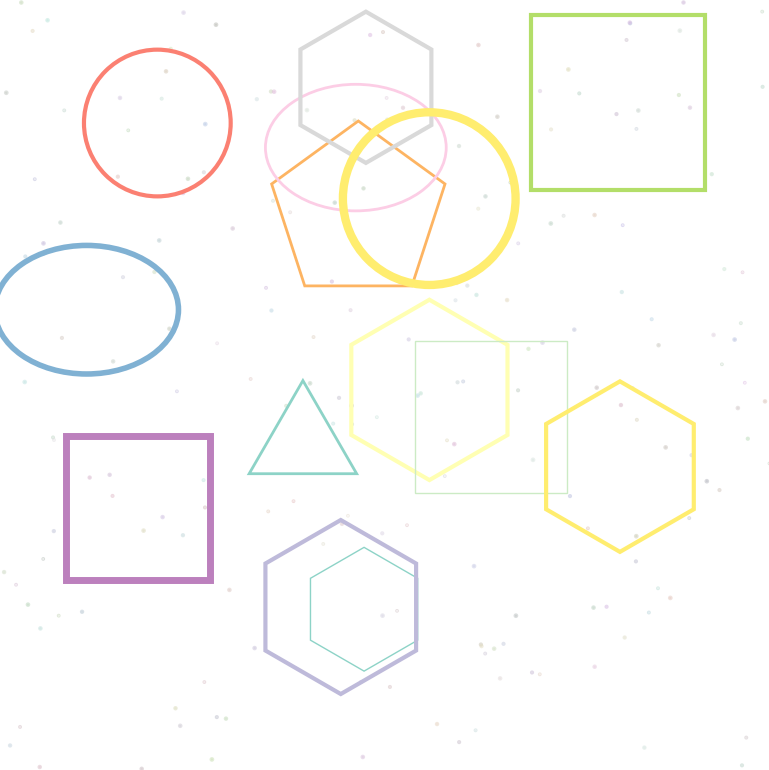[{"shape": "hexagon", "thickness": 0.5, "radius": 0.4, "center": [0.473, 0.209]}, {"shape": "triangle", "thickness": 1, "radius": 0.4, "center": [0.393, 0.425]}, {"shape": "hexagon", "thickness": 1.5, "radius": 0.59, "center": [0.558, 0.494]}, {"shape": "hexagon", "thickness": 1.5, "radius": 0.56, "center": [0.443, 0.212]}, {"shape": "circle", "thickness": 1.5, "radius": 0.48, "center": [0.204, 0.84]}, {"shape": "oval", "thickness": 2, "radius": 0.6, "center": [0.113, 0.598]}, {"shape": "pentagon", "thickness": 1, "radius": 0.59, "center": [0.465, 0.724]}, {"shape": "square", "thickness": 1.5, "radius": 0.57, "center": [0.802, 0.867]}, {"shape": "oval", "thickness": 1, "radius": 0.59, "center": [0.462, 0.808]}, {"shape": "hexagon", "thickness": 1.5, "radius": 0.49, "center": [0.475, 0.887]}, {"shape": "square", "thickness": 2.5, "radius": 0.47, "center": [0.179, 0.341]}, {"shape": "square", "thickness": 0.5, "radius": 0.49, "center": [0.638, 0.458]}, {"shape": "circle", "thickness": 3, "radius": 0.56, "center": [0.557, 0.742]}, {"shape": "hexagon", "thickness": 1.5, "radius": 0.55, "center": [0.805, 0.394]}]